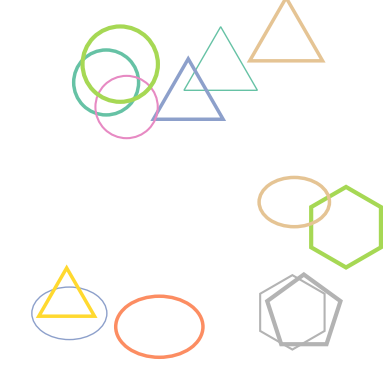[{"shape": "triangle", "thickness": 1, "radius": 0.55, "center": [0.573, 0.82]}, {"shape": "circle", "thickness": 2.5, "radius": 0.42, "center": [0.276, 0.786]}, {"shape": "oval", "thickness": 2.5, "radius": 0.57, "center": [0.414, 0.151]}, {"shape": "triangle", "thickness": 2.5, "radius": 0.52, "center": [0.489, 0.743]}, {"shape": "oval", "thickness": 1, "radius": 0.49, "center": [0.18, 0.186]}, {"shape": "circle", "thickness": 1.5, "radius": 0.4, "center": [0.329, 0.722]}, {"shape": "circle", "thickness": 3, "radius": 0.49, "center": [0.312, 0.833]}, {"shape": "hexagon", "thickness": 3, "radius": 0.52, "center": [0.899, 0.41]}, {"shape": "triangle", "thickness": 2.5, "radius": 0.42, "center": [0.173, 0.22]}, {"shape": "oval", "thickness": 2.5, "radius": 0.46, "center": [0.764, 0.475]}, {"shape": "triangle", "thickness": 2.5, "radius": 0.55, "center": [0.743, 0.897]}, {"shape": "hexagon", "thickness": 1.5, "radius": 0.48, "center": [0.759, 0.189]}, {"shape": "pentagon", "thickness": 3, "radius": 0.5, "center": [0.789, 0.187]}]